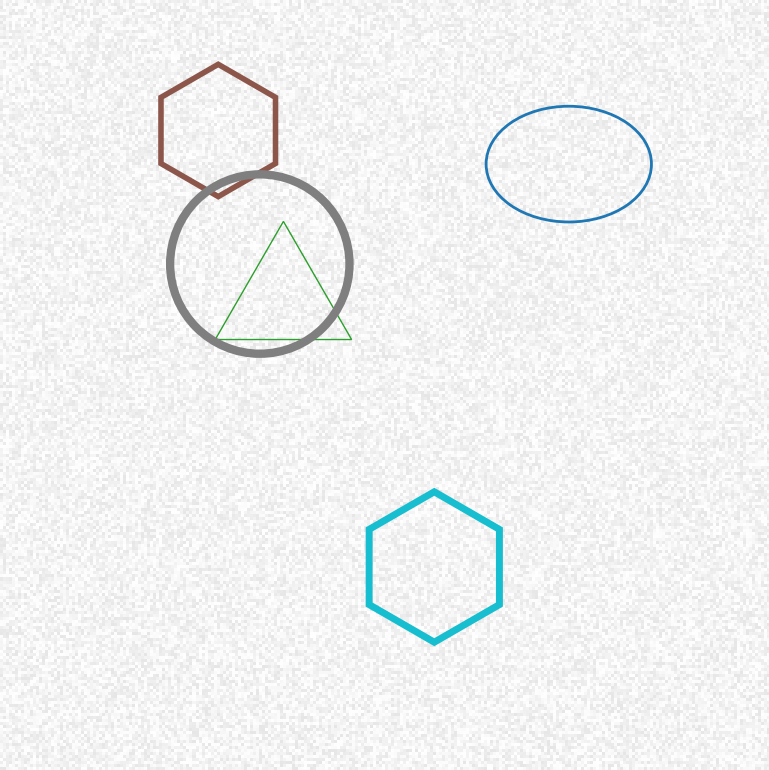[{"shape": "oval", "thickness": 1, "radius": 0.54, "center": [0.739, 0.787]}, {"shape": "triangle", "thickness": 0.5, "radius": 0.51, "center": [0.368, 0.61]}, {"shape": "hexagon", "thickness": 2, "radius": 0.43, "center": [0.283, 0.831]}, {"shape": "circle", "thickness": 3, "radius": 0.58, "center": [0.337, 0.657]}, {"shape": "hexagon", "thickness": 2.5, "radius": 0.49, "center": [0.564, 0.264]}]